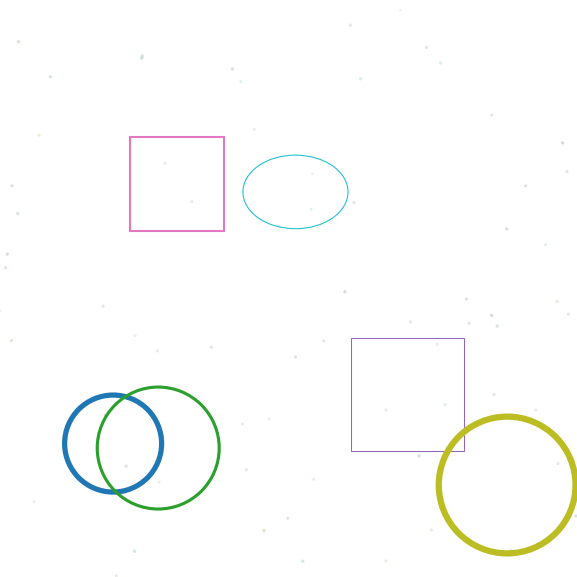[{"shape": "circle", "thickness": 2.5, "radius": 0.42, "center": [0.196, 0.231]}, {"shape": "circle", "thickness": 1.5, "radius": 0.53, "center": [0.274, 0.223]}, {"shape": "square", "thickness": 0.5, "radius": 0.49, "center": [0.706, 0.316]}, {"shape": "square", "thickness": 1, "radius": 0.4, "center": [0.307, 0.68]}, {"shape": "circle", "thickness": 3, "radius": 0.59, "center": [0.878, 0.159]}, {"shape": "oval", "thickness": 0.5, "radius": 0.46, "center": [0.512, 0.667]}]